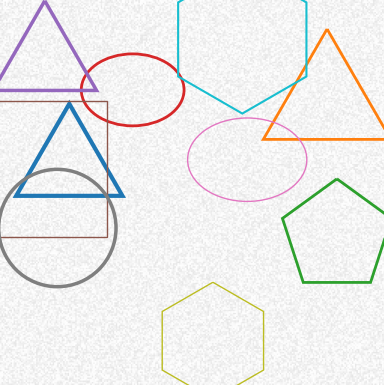[{"shape": "triangle", "thickness": 3, "radius": 0.8, "center": [0.18, 0.571]}, {"shape": "triangle", "thickness": 2, "radius": 0.96, "center": [0.85, 0.734]}, {"shape": "pentagon", "thickness": 2, "radius": 0.74, "center": [0.875, 0.387]}, {"shape": "oval", "thickness": 2, "radius": 0.67, "center": [0.345, 0.767]}, {"shape": "triangle", "thickness": 2.5, "radius": 0.78, "center": [0.116, 0.843]}, {"shape": "square", "thickness": 1, "radius": 0.88, "center": [0.103, 0.56]}, {"shape": "oval", "thickness": 1, "radius": 0.77, "center": [0.642, 0.585]}, {"shape": "circle", "thickness": 2.5, "radius": 0.76, "center": [0.149, 0.408]}, {"shape": "hexagon", "thickness": 1, "radius": 0.76, "center": [0.553, 0.115]}, {"shape": "hexagon", "thickness": 1.5, "radius": 0.96, "center": [0.629, 0.897]}]